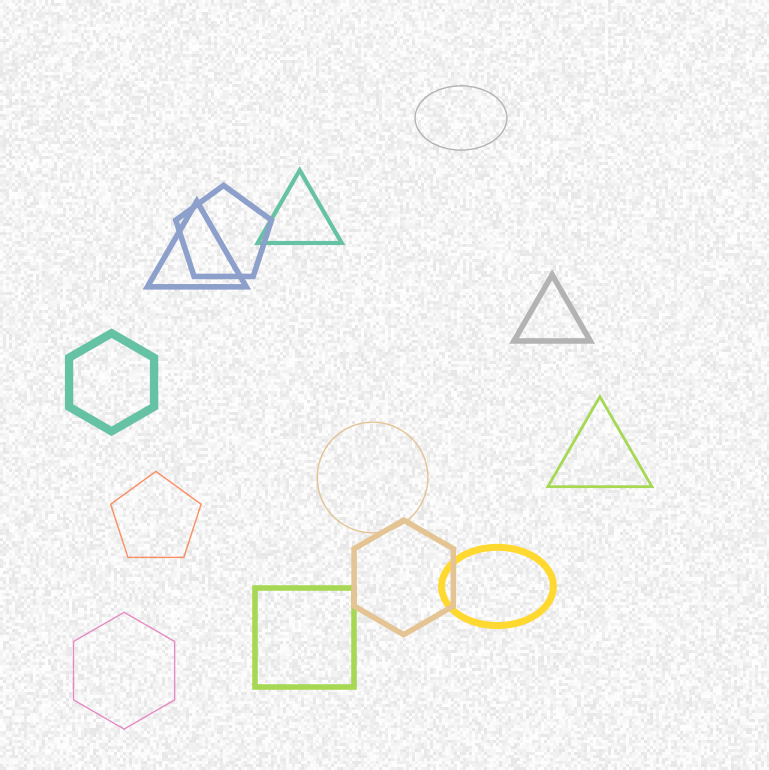[{"shape": "triangle", "thickness": 1.5, "radius": 0.32, "center": [0.389, 0.716]}, {"shape": "hexagon", "thickness": 3, "radius": 0.32, "center": [0.145, 0.504]}, {"shape": "pentagon", "thickness": 0.5, "radius": 0.31, "center": [0.202, 0.326]}, {"shape": "pentagon", "thickness": 2, "radius": 0.33, "center": [0.29, 0.694]}, {"shape": "triangle", "thickness": 2, "radius": 0.37, "center": [0.256, 0.665]}, {"shape": "hexagon", "thickness": 0.5, "radius": 0.38, "center": [0.161, 0.129]}, {"shape": "triangle", "thickness": 1, "radius": 0.39, "center": [0.779, 0.407]}, {"shape": "square", "thickness": 2, "radius": 0.32, "center": [0.396, 0.173]}, {"shape": "oval", "thickness": 2.5, "radius": 0.36, "center": [0.646, 0.238]}, {"shape": "hexagon", "thickness": 2, "radius": 0.37, "center": [0.524, 0.25]}, {"shape": "circle", "thickness": 0.5, "radius": 0.36, "center": [0.484, 0.38]}, {"shape": "oval", "thickness": 0.5, "radius": 0.3, "center": [0.599, 0.847]}, {"shape": "triangle", "thickness": 2, "radius": 0.29, "center": [0.717, 0.586]}]